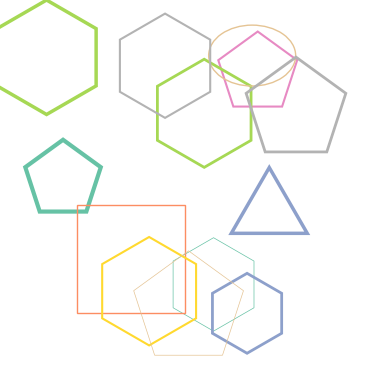[{"shape": "pentagon", "thickness": 3, "radius": 0.52, "center": [0.164, 0.534]}, {"shape": "hexagon", "thickness": 0.5, "radius": 0.61, "center": [0.555, 0.261]}, {"shape": "square", "thickness": 1, "radius": 0.7, "center": [0.341, 0.328]}, {"shape": "triangle", "thickness": 2.5, "radius": 0.57, "center": [0.699, 0.451]}, {"shape": "hexagon", "thickness": 2, "radius": 0.52, "center": [0.642, 0.186]}, {"shape": "pentagon", "thickness": 1.5, "radius": 0.54, "center": [0.669, 0.81]}, {"shape": "hexagon", "thickness": 2, "radius": 0.7, "center": [0.53, 0.706]}, {"shape": "hexagon", "thickness": 2.5, "radius": 0.74, "center": [0.121, 0.851]}, {"shape": "hexagon", "thickness": 1.5, "radius": 0.7, "center": [0.387, 0.244]}, {"shape": "pentagon", "thickness": 0.5, "radius": 0.75, "center": [0.49, 0.199]}, {"shape": "oval", "thickness": 1, "radius": 0.56, "center": [0.655, 0.856]}, {"shape": "hexagon", "thickness": 1.5, "radius": 0.68, "center": [0.429, 0.829]}, {"shape": "pentagon", "thickness": 2, "radius": 0.68, "center": [0.769, 0.716]}]